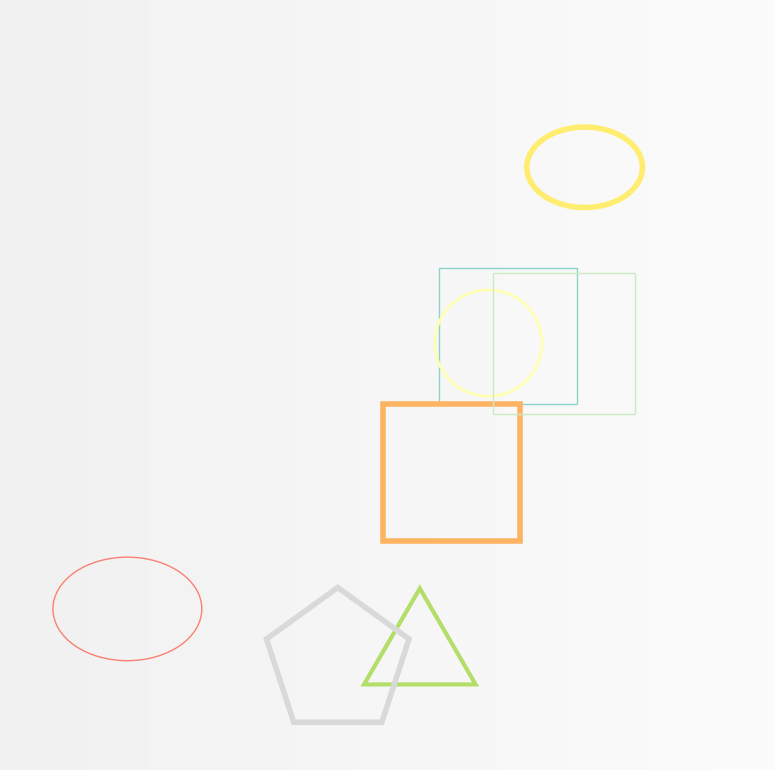[{"shape": "square", "thickness": 0.5, "radius": 0.44, "center": [0.656, 0.564]}, {"shape": "circle", "thickness": 1, "radius": 0.35, "center": [0.63, 0.554]}, {"shape": "oval", "thickness": 0.5, "radius": 0.48, "center": [0.164, 0.209]}, {"shape": "square", "thickness": 2, "radius": 0.44, "center": [0.583, 0.386]}, {"shape": "triangle", "thickness": 1.5, "radius": 0.42, "center": [0.542, 0.153]}, {"shape": "pentagon", "thickness": 2, "radius": 0.48, "center": [0.436, 0.14]}, {"shape": "square", "thickness": 0.5, "radius": 0.46, "center": [0.728, 0.554]}, {"shape": "oval", "thickness": 2, "radius": 0.37, "center": [0.754, 0.783]}]